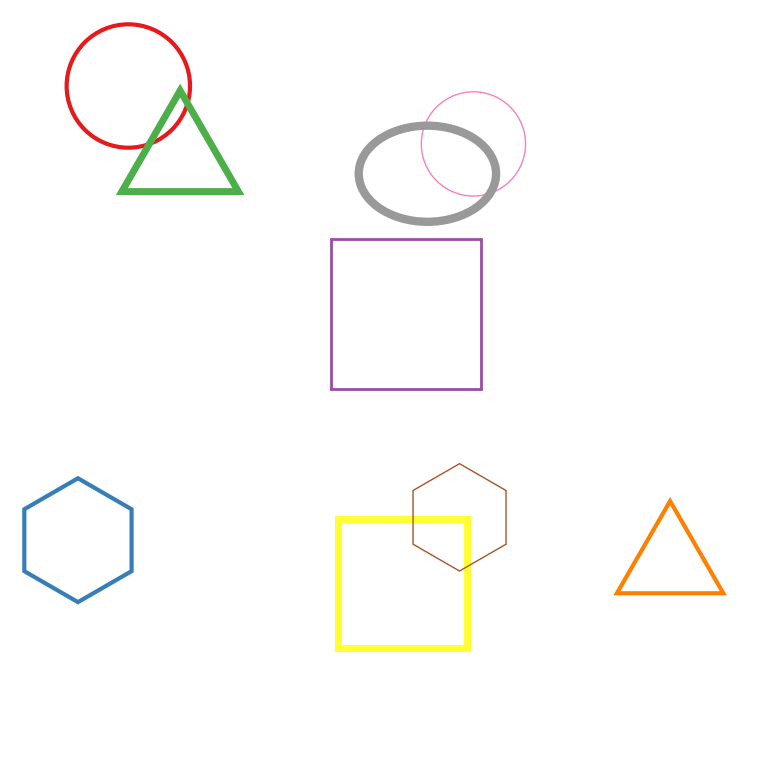[{"shape": "circle", "thickness": 1.5, "radius": 0.4, "center": [0.167, 0.888]}, {"shape": "hexagon", "thickness": 1.5, "radius": 0.4, "center": [0.101, 0.298]}, {"shape": "triangle", "thickness": 2.5, "radius": 0.44, "center": [0.234, 0.795]}, {"shape": "square", "thickness": 1, "radius": 0.49, "center": [0.527, 0.592]}, {"shape": "triangle", "thickness": 1.5, "radius": 0.4, "center": [0.87, 0.269]}, {"shape": "square", "thickness": 2.5, "radius": 0.42, "center": [0.522, 0.242]}, {"shape": "hexagon", "thickness": 0.5, "radius": 0.35, "center": [0.597, 0.328]}, {"shape": "circle", "thickness": 0.5, "radius": 0.34, "center": [0.615, 0.813]}, {"shape": "oval", "thickness": 3, "radius": 0.45, "center": [0.555, 0.774]}]